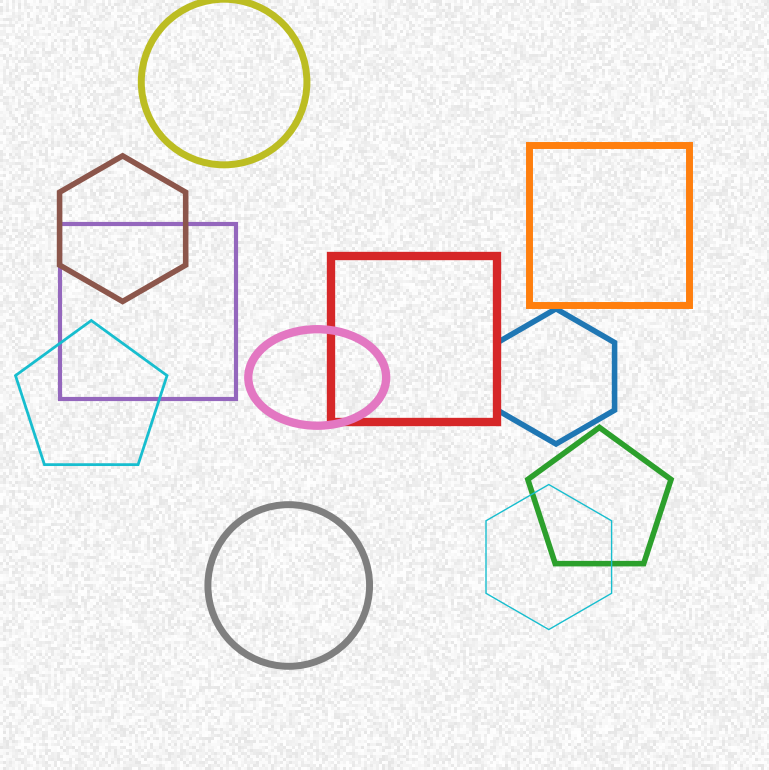[{"shape": "hexagon", "thickness": 2, "radius": 0.44, "center": [0.722, 0.511]}, {"shape": "square", "thickness": 2.5, "radius": 0.52, "center": [0.791, 0.708]}, {"shape": "pentagon", "thickness": 2, "radius": 0.49, "center": [0.778, 0.347]}, {"shape": "square", "thickness": 3, "radius": 0.54, "center": [0.538, 0.56]}, {"shape": "square", "thickness": 1.5, "radius": 0.57, "center": [0.192, 0.595]}, {"shape": "hexagon", "thickness": 2, "radius": 0.47, "center": [0.159, 0.703]}, {"shape": "oval", "thickness": 3, "radius": 0.45, "center": [0.412, 0.51]}, {"shape": "circle", "thickness": 2.5, "radius": 0.52, "center": [0.375, 0.24]}, {"shape": "circle", "thickness": 2.5, "radius": 0.54, "center": [0.291, 0.893]}, {"shape": "pentagon", "thickness": 1, "radius": 0.52, "center": [0.119, 0.48]}, {"shape": "hexagon", "thickness": 0.5, "radius": 0.47, "center": [0.713, 0.277]}]